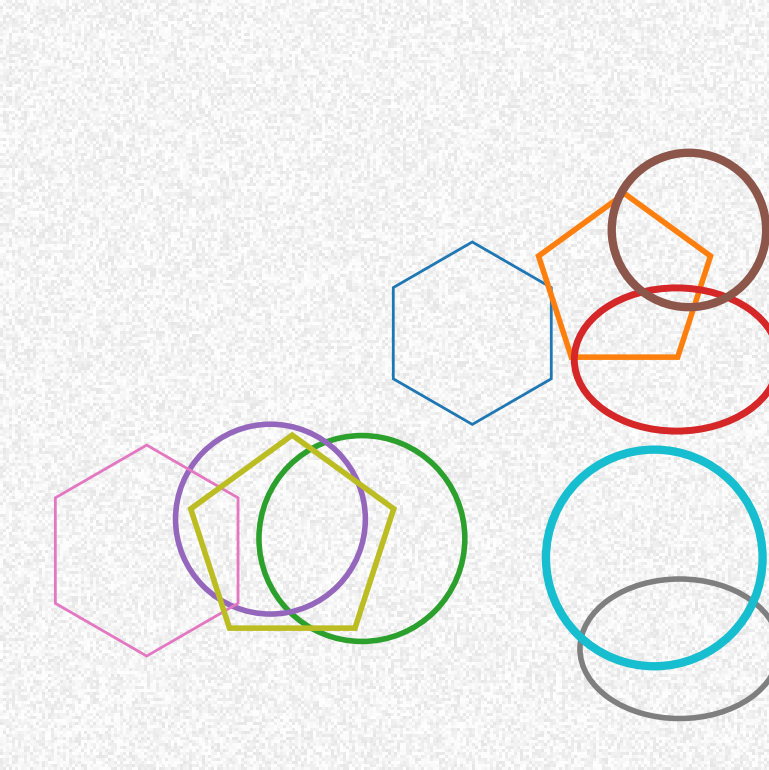[{"shape": "hexagon", "thickness": 1, "radius": 0.59, "center": [0.613, 0.567]}, {"shape": "pentagon", "thickness": 2, "radius": 0.59, "center": [0.811, 0.631]}, {"shape": "circle", "thickness": 2, "radius": 0.67, "center": [0.47, 0.301]}, {"shape": "oval", "thickness": 2.5, "radius": 0.66, "center": [0.879, 0.533]}, {"shape": "circle", "thickness": 2, "radius": 0.62, "center": [0.351, 0.326]}, {"shape": "circle", "thickness": 3, "radius": 0.5, "center": [0.895, 0.701]}, {"shape": "hexagon", "thickness": 1, "radius": 0.68, "center": [0.191, 0.285]}, {"shape": "oval", "thickness": 2, "radius": 0.65, "center": [0.883, 0.157]}, {"shape": "pentagon", "thickness": 2, "radius": 0.69, "center": [0.38, 0.296]}, {"shape": "circle", "thickness": 3, "radius": 0.7, "center": [0.85, 0.275]}]